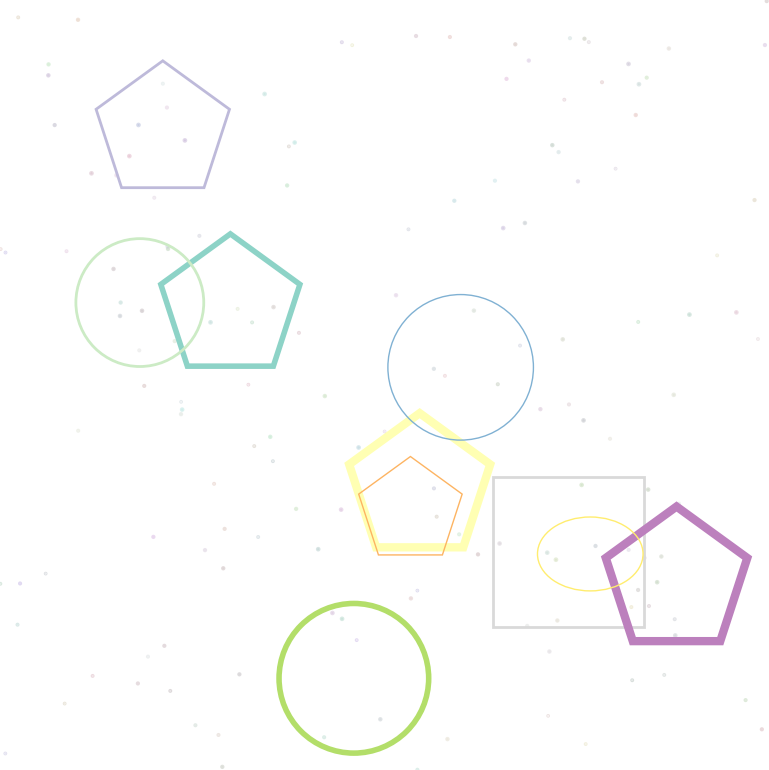[{"shape": "pentagon", "thickness": 2, "radius": 0.47, "center": [0.299, 0.601]}, {"shape": "pentagon", "thickness": 3, "radius": 0.48, "center": [0.545, 0.367]}, {"shape": "pentagon", "thickness": 1, "radius": 0.46, "center": [0.211, 0.83]}, {"shape": "circle", "thickness": 0.5, "radius": 0.47, "center": [0.598, 0.523]}, {"shape": "pentagon", "thickness": 0.5, "radius": 0.35, "center": [0.533, 0.336]}, {"shape": "circle", "thickness": 2, "radius": 0.49, "center": [0.46, 0.119]}, {"shape": "square", "thickness": 1, "radius": 0.49, "center": [0.738, 0.283]}, {"shape": "pentagon", "thickness": 3, "radius": 0.48, "center": [0.879, 0.246]}, {"shape": "circle", "thickness": 1, "radius": 0.42, "center": [0.182, 0.607]}, {"shape": "oval", "thickness": 0.5, "radius": 0.34, "center": [0.767, 0.281]}]